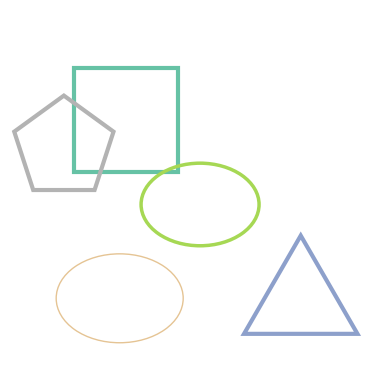[{"shape": "square", "thickness": 3, "radius": 0.67, "center": [0.327, 0.688]}, {"shape": "triangle", "thickness": 3, "radius": 0.85, "center": [0.781, 0.218]}, {"shape": "oval", "thickness": 2.5, "radius": 0.77, "center": [0.52, 0.469]}, {"shape": "oval", "thickness": 1, "radius": 0.82, "center": [0.311, 0.225]}, {"shape": "pentagon", "thickness": 3, "radius": 0.68, "center": [0.166, 0.616]}]